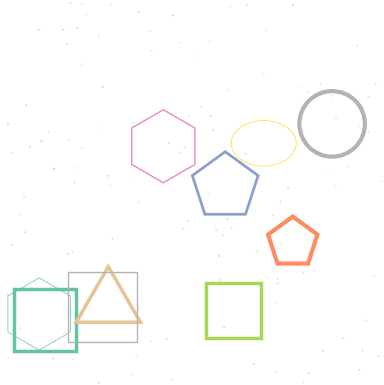[{"shape": "square", "thickness": 2.5, "radius": 0.4, "center": [0.118, 0.169]}, {"shape": "hexagon", "thickness": 0.5, "radius": 0.47, "center": [0.102, 0.185]}, {"shape": "pentagon", "thickness": 3, "radius": 0.34, "center": [0.76, 0.37]}, {"shape": "pentagon", "thickness": 2, "radius": 0.45, "center": [0.585, 0.516]}, {"shape": "hexagon", "thickness": 1, "radius": 0.47, "center": [0.424, 0.62]}, {"shape": "square", "thickness": 2.5, "radius": 0.36, "center": [0.606, 0.193]}, {"shape": "oval", "thickness": 0.5, "radius": 0.42, "center": [0.685, 0.628]}, {"shape": "triangle", "thickness": 2.5, "radius": 0.48, "center": [0.281, 0.211]}, {"shape": "square", "thickness": 1, "radius": 0.45, "center": [0.266, 0.202]}, {"shape": "circle", "thickness": 3, "radius": 0.43, "center": [0.863, 0.678]}]